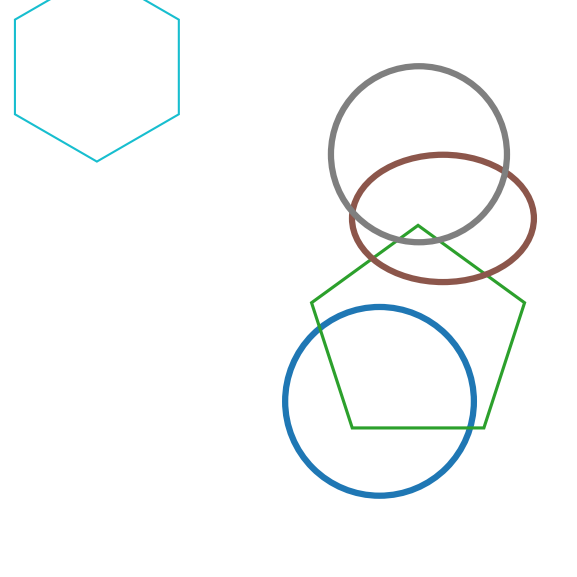[{"shape": "circle", "thickness": 3, "radius": 0.82, "center": [0.657, 0.304]}, {"shape": "pentagon", "thickness": 1.5, "radius": 0.97, "center": [0.724, 0.415]}, {"shape": "oval", "thickness": 3, "radius": 0.79, "center": [0.767, 0.621]}, {"shape": "circle", "thickness": 3, "radius": 0.76, "center": [0.725, 0.732]}, {"shape": "hexagon", "thickness": 1, "radius": 0.82, "center": [0.168, 0.883]}]